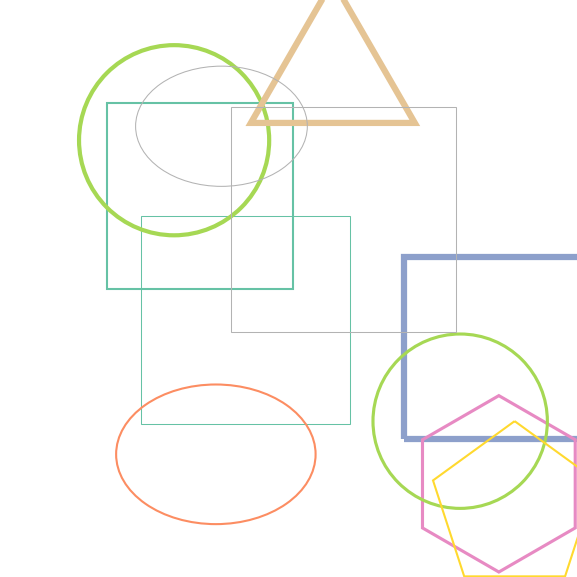[{"shape": "square", "thickness": 1, "radius": 0.8, "center": [0.347, 0.66]}, {"shape": "square", "thickness": 0.5, "radius": 0.9, "center": [0.424, 0.445]}, {"shape": "oval", "thickness": 1, "radius": 0.86, "center": [0.374, 0.212]}, {"shape": "square", "thickness": 3, "radius": 0.79, "center": [0.857, 0.397]}, {"shape": "hexagon", "thickness": 1.5, "radius": 0.76, "center": [0.864, 0.161]}, {"shape": "circle", "thickness": 1.5, "radius": 0.75, "center": [0.797, 0.27]}, {"shape": "circle", "thickness": 2, "radius": 0.82, "center": [0.301, 0.756]}, {"shape": "pentagon", "thickness": 1, "radius": 0.74, "center": [0.891, 0.121]}, {"shape": "triangle", "thickness": 3, "radius": 0.82, "center": [0.576, 0.868]}, {"shape": "oval", "thickness": 0.5, "radius": 0.74, "center": [0.383, 0.781]}, {"shape": "square", "thickness": 0.5, "radius": 0.98, "center": [0.595, 0.619]}]